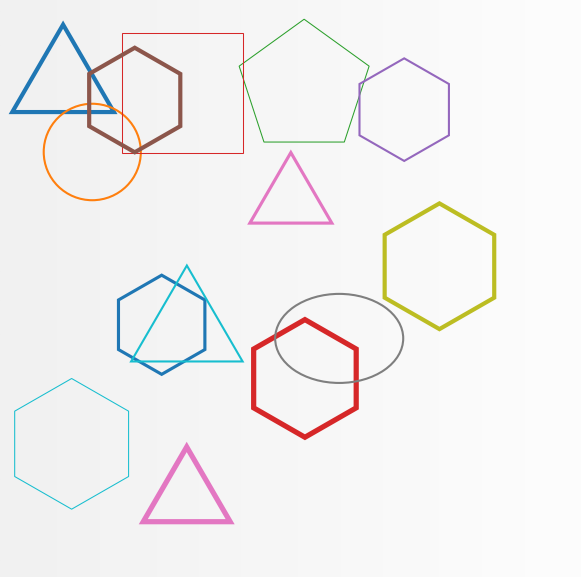[{"shape": "hexagon", "thickness": 1.5, "radius": 0.43, "center": [0.278, 0.437]}, {"shape": "triangle", "thickness": 2, "radius": 0.5, "center": [0.109, 0.856]}, {"shape": "circle", "thickness": 1, "radius": 0.42, "center": [0.159, 0.736]}, {"shape": "pentagon", "thickness": 0.5, "radius": 0.59, "center": [0.523, 0.848]}, {"shape": "hexagon", "thickness": 2.5, "radius": 0.51, "center": [0.525, 0.344]}, {"shape": "square", "thickness": 0.5, "radius": 0.52, "center": [0.314, 0.838]}, {"shape": "hexagon", "thickness": 1, "radius": 0.44, "center": [0.695, 0.809]}, {"shape": "hexagon", "thickness": 2, "radius": 0.45, "center": [0.232, 0.826]}, {"shape": "triangle", "thickness": 2.5, "radius": 0.43, "center": [0.321, 0.139]}, {"shape": "triangle", "thickness": 1.5, "radius": 0.41, "center": [0.5, 0.654]}, {"shape": "oval", "thickness": 1, "radius": 0.55, "center": [0.584, 0.413]}, {"shape": "hexagon", "thickness": 2, "radius": 0.54, "center": [0.756, 0.538]}, {"shape": "triangle", "thickness": 1, "radius": 0.55, "center": [0.321, 0.429]}, {"shape": "hexagon", "thickness": 0.5, "radius": 0.57, "center": [0.123, 0.231]}]